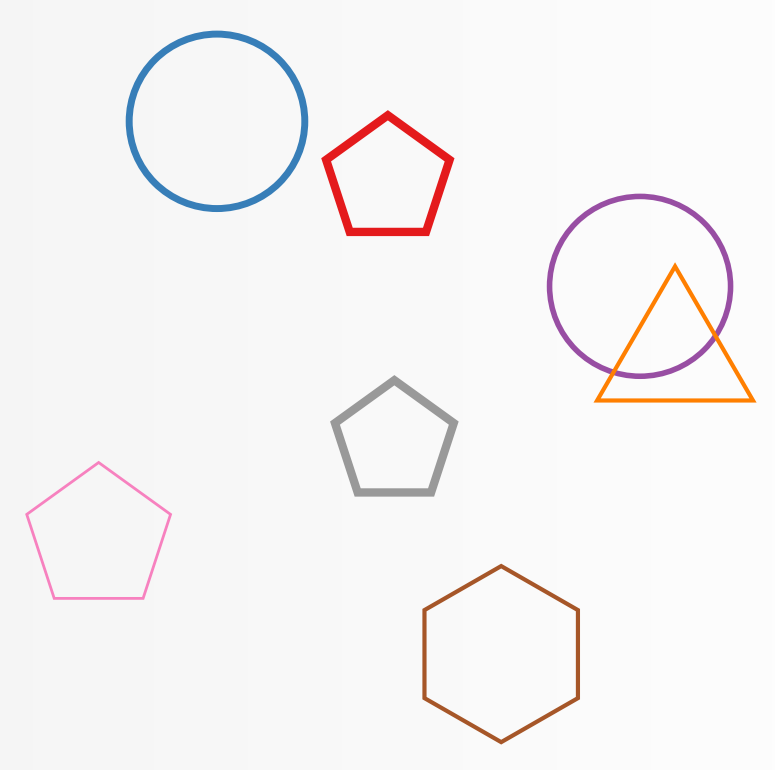[{"shape": "pentagon", "thickness": 3, "radius": 0.42, "center": [0.5, 0.767]}, {"shape": "circle", "thickness": 2.5, "radius": 0.57, "center": [0.28, 0.842]}, {"shape": "circle", "thickness": 2, "radius": 0.58, "center": [0.826, 0.628]}, {"shape": "triangle", "thickness": 1.5, "radius": 0.58, "center": [0.871, 0.538]}, {"shape": "hexagon", "thickness": 1.5, "radius": 0.57, "center": [0.647, 0.151]}, {"shape": "pentagon", "thickness": 1, "radius": 0.49, "center": [0.127, 0.302]}, {"shape": "pentagon", "thickness": 3, "radius": 0.4, "center": [0.509, 0.426]}]